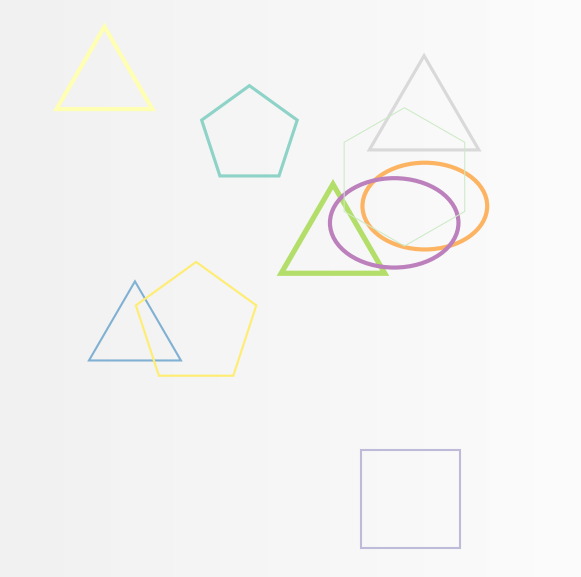[{"shape": "pentagon", "thickness": 1.5, "radius": 0.43, "center": [0.429, 0.764]}, {"shape": "triangle", "thickness": 2, "radius": 0.48, "center": [0.18, 0.858]}, {"shape": "square", "thickness": 1, "radius": 0.43, "center": [0.707, 0.135]}, {"shape": "triangle", "thickness": 1, "radius": 0.46, "center": [0.232, 0.421]}, {"shape": "oval", "thickness": 2, "radius": 0.54, "center": [0.731, 0.642]}, {"shape": "triangle", "thickness": 2.5, "radius": 0.51, "center": [0.573, 0.577]}, {"shape": "triangle", "thickness": 1.5, "radius": 0.54, "center": [0.73, 0.794]}, {"shape": "oval", "thickness": 2, "radius": 0.55, "center": [0.678, 0.613]}, {"shape": "hexagon", "thickness": 0.5, "radius": 0.6, "center": [0.696, 0.693]}, {"shape": "pentagon", "thickness": 1, "radius": 0.54, "center": [0.337, 0.437]}]